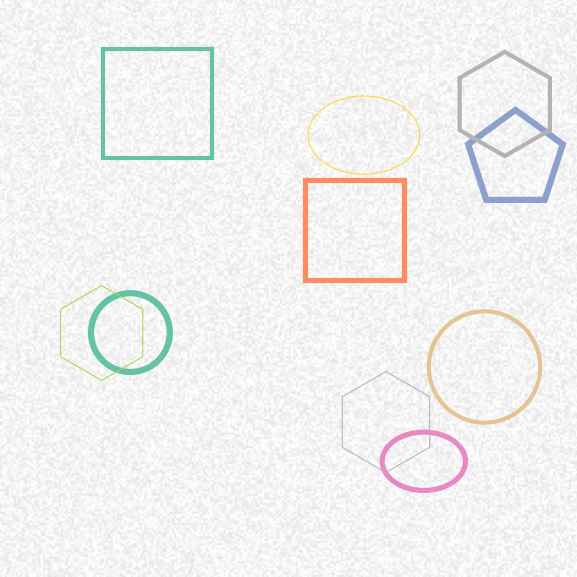[{"shape": "circle", "thickness": 3, "radius": 0.34, "center": [0.226, 0.423]}, {"shape": "square", "thickness": 2, "radius": 0.47, "center": [0.272, 0.82]}, {"shape": "square", "thickness": 2.5, "radius": 0.43, "center": [0.614, 0.601]}, {"shape": "pentagon", "thickness": 3, "radius": 0.43, "center": [0.893, 0.723]}, {"shape": "oval", "thickness": 2.5, "radius": 0.36, "center": [0.734, 0.2]}, {"shape": "hexagon", "thickness": 0.5, "radius": 0.41, "center": [0.176, 0.423]}, {"shape": "oval", "thickness": 0.5, "radius": 0.48, "center": [0.63, 0.765]}, {"shape": "circle", "thickness": 2, "radius": 0.48, "center": [0.839, 0.364]}, {"shape": "hexagon", "thickness": 0.5, "radius": 0.44, "center": [0.668, 0.268]}, {"shape": "hexagon", "thickness": 2, "radius": 0.45, "center": [0.874, 0.819]}]